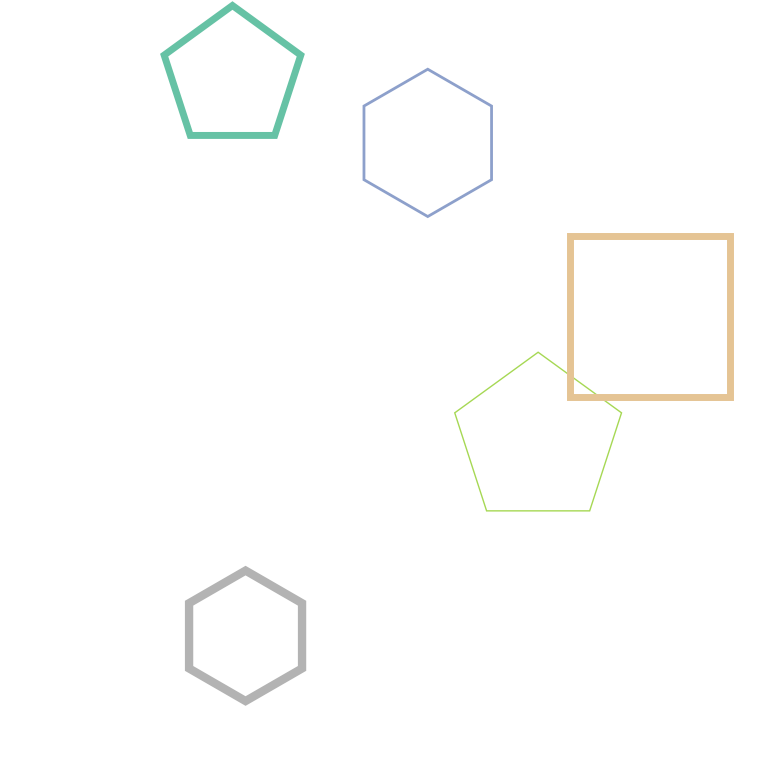[{"shape": "pentagon", "thickness": 2.5, "radius": 0.47, "center": [0.302, 0.9]}, {"shape": "hexagon", "thickness": 1, "radius": 0.48, "center": [0.556, 0.814]}, {"shape": "pentagon", "thickness": 0.5, "radius": 0.57, "center": [0.699, 0.429]}, {"shape": "square", "thickness": 2.5, "radius": 0.52, "center": [0.844, 0.589]}, {"shape": "hexagon", "thickness": 3, "radius": 0.42, "center": [0.319, 0.174]}]